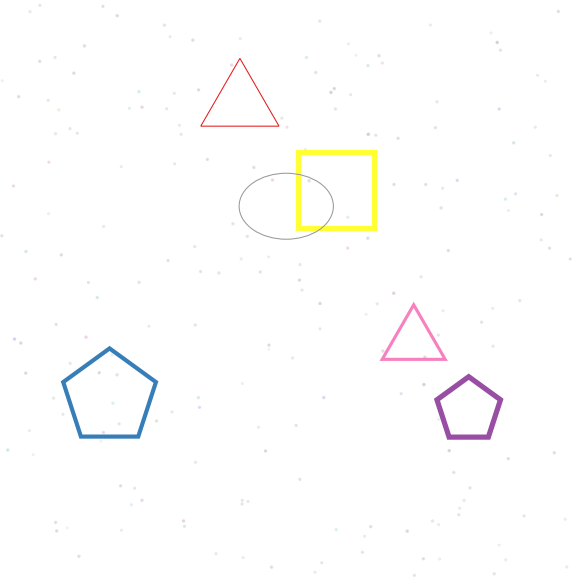[{"shape": "triangle", "thickness": 0.5, "radius": 0.39, "center": [0.415, 0.82]}, {"shape": "pentagon", "thickness": 2, "radius": 0.42, "center": [0.19, 0.311]}, {"shape": "pentagon", "thickness": 2.5, "radius": 0.29, "center": [0.812, 0.289]}, {"shape": "square", "thickness": 2.5, "radius": 0.33, "center": [0.581, 0.67]}, {"shape": "triangle", "thickness": 1.5, "radius": 0.31, "center": [0.716, 0.408]}, {"shape": "oval", "thickness": 0.5, "radius": 0.41, "center": [0.496, 0.642]}]